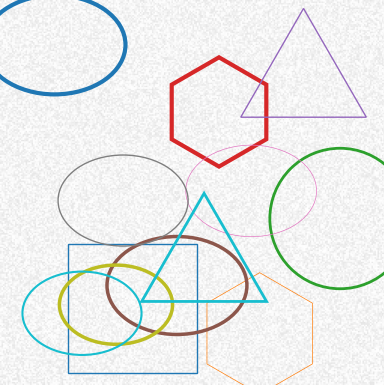[{"shape": "square", "thickness": 1, "radius": 0.83, "center": [0.344, 0.199]}, {"shape": "oval", "thickness": 3, "radius": 0.92, "center": [0.142, 0.884]}, {"shape": "hexagon", "thickness": 0.5, "radius": 0.79, "center": [0.674, 0.134]}, {"shape": "circle", "thickness": 2, "radius": 0.91, "center": [0.883, 0.432]}, {"shape": "hexagon", "thickness": 3, "radius": 0.71, "center": [0.569, 0.709]}, {"shape": "triangle", "thickness": 1, "radius": 0.94, "center": [0.788, 0.79]}, {"shape": "oval", "thickness": 2.5, "radius": 0.91, "center": [0.46, 0.258]}, {"shape": "oval", "thickness": 0.5, "radius": 0.85, "center": [0.652, 0.504]}, {"shape": "oval", "thickness": 1, "radius": 0.84, "center": [0.32, 0.479]}, {"shape": "oval", "thickness": 2.5, "radius": 0.73, "center": [0.301, 0.209]}, {"shape": "oval", "thickness": 1.5, "radius": 0.77, "center": [0.213, 0.186]}, {"shape": "triangle", "thickness": 2, "radius": 0.94, "center": [0.53, 0.311]}]